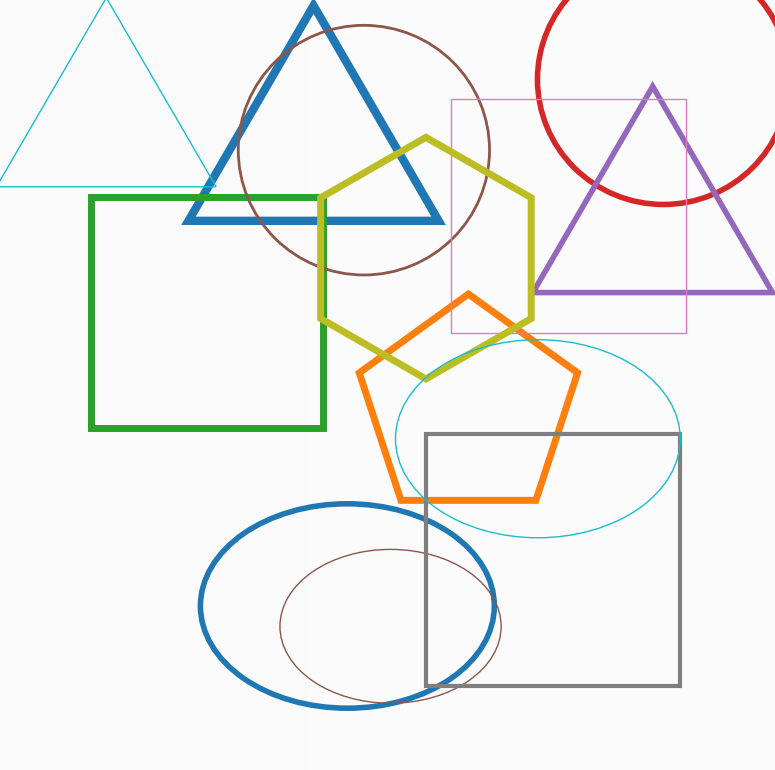[{"shape": "triangle", "thickness": 3, "radius": 0.93, "center": [0.405, 0.806]}, {"shape": "oval", "thickness": 2, "radius": 0.95, "center": [0.448, 0.213]}, {"shape": "pentagon", "thickness": 2.5, "radius": 0.74, "center": [0.604, 0.47]}, {"shape": "square", "thickness": 2.5, "radius": 0.75, "center": [0.267, 0.594]}, {"shape": "circle", "thickness": 2, "radius": 0.81, "center": [0.856, 0.897]}, {"shape": "triangle", "thickness": 2, "radius": 0.89, "center": [0.842, 0.709]}, {"shape": "oval", "thickness": 0.5, "radius": 0.71, "center": [0.504, 0.187]}, {"shape": "circle", "thickness": 1, "radius": 0.81, "center": [0.47, 0.805]}, {"shape": "square", "thickness": 0.5, "radius": 0.76, "center": [0.734, 0.72]}, {"shape": "square", "thickness": 1.5, "radius": 0.82, "center": [0.714, 0.273]}, {"shape": "hexagon", "thickness": 2.5, "radius": 0.78, "center": [0.55, 0.665]}, {"shape": "triangle", "thickness": 0.5, "radius": 0.82, "center": [0.137, 0.839]}, {"shape": "oval", "thickness": 0.5, "radius": 0.92, "center": [0.694, 0.43]}]